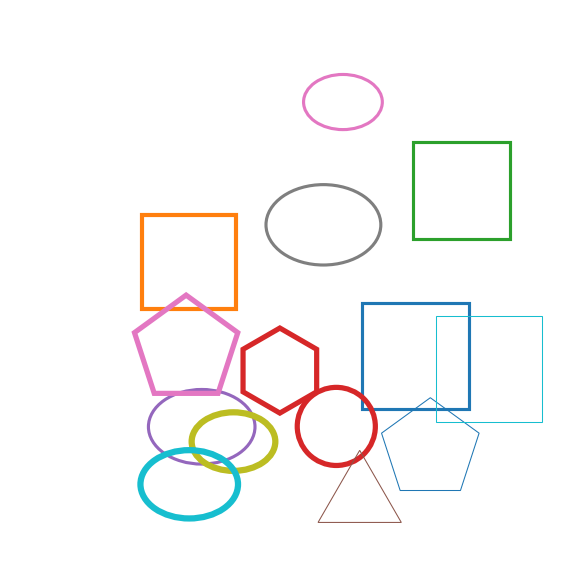[{"shape": "square", "thickness": 1.5, "radius": 0.46, "center": [0.72, 0.383]}, {"shape": "pentagon", "thickness": 0.5, "radius": 0.44, "center": [0.745, 0.222]}, {"shape": "square", "thickness": 2, "radius": 0.41, "center": [0.327, 0.546]}, {"shape": "square", "thickness": 1.5, "radius": 0.42, "center": [0.8, 0.669]}, {"shape": "hexagon", "thickness": 2.5, "radius": 0.37, "center": [0.485, 0.357]}, {"shape": "circle", "thickness": 2.5, "radius": 0.34, "center": [0.582, 0.261]}, {"shape": "oval", "thickness": 1.5, "radius": 0.46, "center": [0.349, 0.26]}, {"shape": "triangle", "thickness": 0.5, "radius": 0.42, "center": [0.623, 0.136]}, {"shape": "oval", "thickness": 1.5, "radius": 0.34, "center": [0.594, 0.822]}, {"shape": "pentagon", "thickness": 2.5, "radius": 0.47, "center": [0.322, 0.394]}, {"shape": "oval", "thickness": 1.5, "radius": 0.5, "center": [0.56, 0.61]}, {"shape": "oval", "thickness": 3, "radius": 0.36, "center": [0.404, 0.234]}, {"shape": "oval", "thickness": 3, "radius": 0.42, "center": [0.328, 0.161]}, {"shape": "square", "thickness": 0.5, "radius": 0.46, "center": [0.846, 0.36]}]